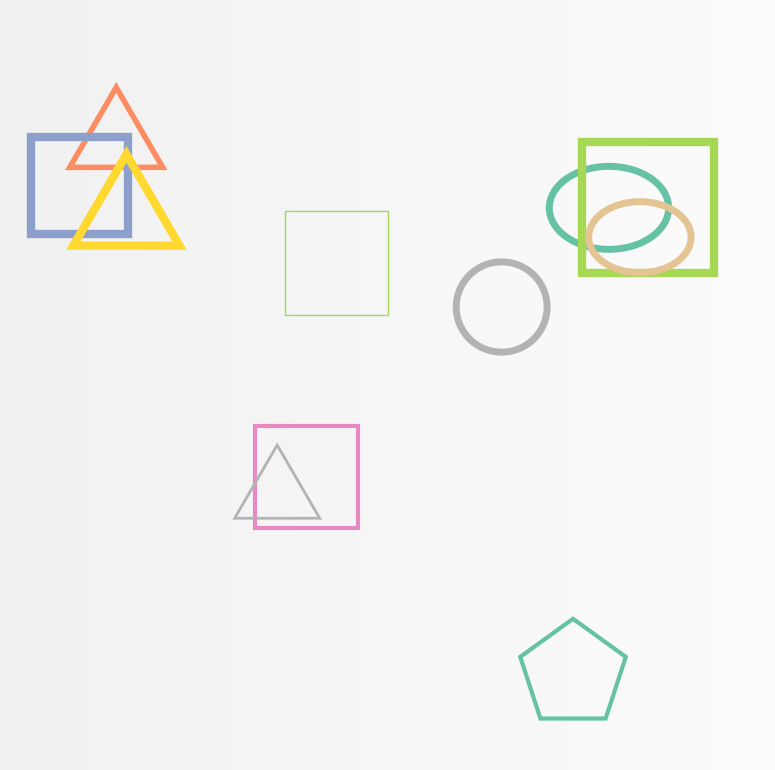[{"shape": "oval", "thickness": 2.5, "radius": 0.39, "center": [0.786, 0.73]}, {"shape": "pentagon", "thickness": 1.5, "radius": 0.36, "center": [0.739, 0.125]}, {"shape": "triangle", "thickness": 2, "radius": 0.35, "center": [0.15, 0.817]}, {"shape": "square", "thickness": 3, "radius": 0.31, "center": [0.102, 0.759]}, {"shape": "square", "thickness": 1.5, "radius": 0.33, "center": [0.395, 0.381]}, {"shape": "square", "thickness": 0.5, "radius": 0.33, "center": [0.434, 0.658]}, {"shape": "square", "thickness": 3, "radius": 0.43, "center": [0.837, 0.731]}, {"shape": "triangle", "thickness": 3, "radius": 0.4, "center": [0.163, 0.721]}, {"shape": "oval", "thickness": 2.5, "radius": 0.33, "center": [0.826, 0.692]}, {"shape": "triangle", "thickness": 1, "radius": 0.32, "center": [0.358, 0.359]}, {"shape": "circle", "thickness": 2.5, "radius": 0.29, "center": [0.647, 0.601]}]